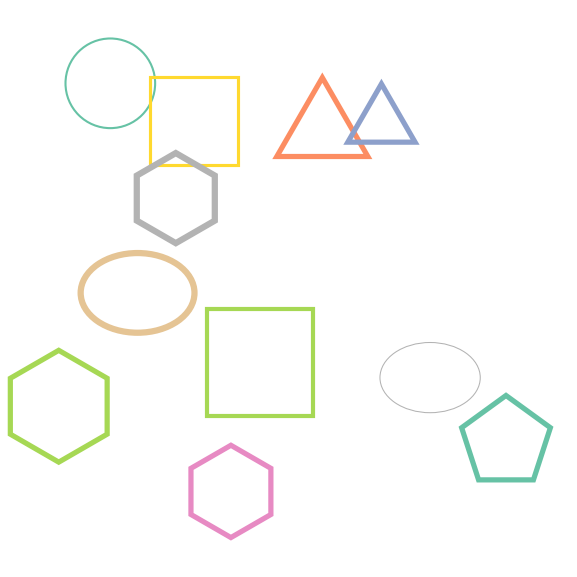[{"shape": "circle", "thickness": 1, "radius": 0.39, "center": [0.191, 0.855]}, {"shape": "pentagon", "thickness": 2.5, "radius": 0.4, "center": [0.876, 0.234]}, {"shape": "triangle", "thickness": 2.5, "radius": 0.46, "center": [0.558, 0.774]}, {"shape": "triangle", "thickness": 2.5, "radius": 0.34, "center": [0.661, 0.787]}, {"shape": "hexagon", "thickness": 2.5, "radius": 0.4, "center": [0.4, 0.148]}, {"shape": "hexagon", "thickness": 2.5, "radius": 0.48, "center": [0.102, 0.296]}, {"shape": "square", "thickness": 2, "radius": 0.46, "center": [0.45, 0.372]}, {"shape": "square", "thickness": 1.5, "radius": 0.38, "center": [0.335, 0.79]}, {"shape": "oval", "thickness": 3, "radius": 0.49, "center": [0.238, 0.492]}, {"shape": "hexagon", "thickness": 3, "radius": 0.39, "center": [0.304, 0.656]}, {"shape": "oval", "thickness": 0.5, "radius": 0.43, "center": [0.745, 0.345]}]